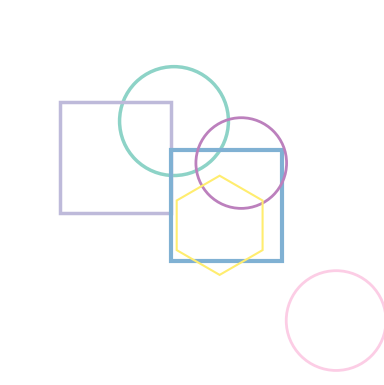[{"shape": "circle", "thickness": 2.5, "radius": 0.71, "center": [0.452, 0.686]}, {"shape": "square", "thickness": 2.5, "radius": 0.72, "center": [0.3, 0.592]}, {"shape": "square", "thickness": 3, "radius": 0.72, "center": [0.588, 0.465]}, {"shape": "circle", "thickness": 2, "radius": 0.65, "center": [0.873, 0.167]}, {"shape": "circle", "thickness": 2, "radius": 0.59, "center": [0.627, 0.576]}, {"shape": "hexagon", "thickness": 1.5, "radius": 0.64, "center": [0.57, 0.415]}]